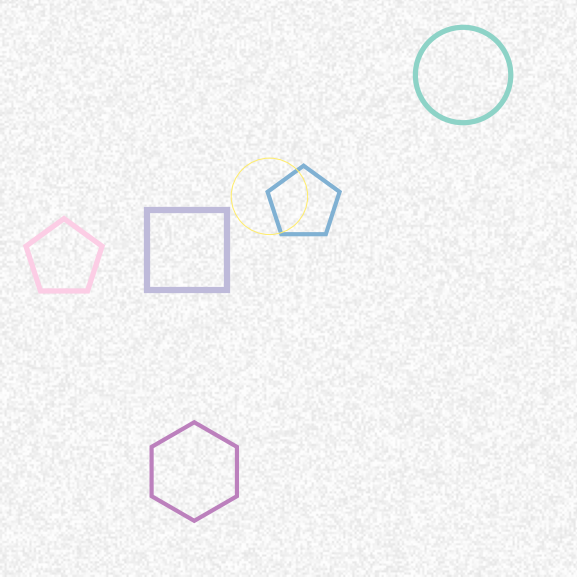[{"shape": "circle", "thickness": 2.5, "radius": 0.41, "center": [0.802, 0.869]}, {"shape": "square", "thickness": 3, "radius": 0.35, "center": [0.324, 0.566]}, {"shape": "pentagon", "thickness": 2, "radius": 0.33, "center": [0.526, 0.647]}, {"shape": "pentagon", "thickness": 2.5, "radius": 0.35, "center": [0.111, 0.551]}, {"shape": "hexagon", "thickness": 2, "radius": 0.43, "center": [0.336, 0.183]}, {"shape": "circle", "thickness": 0.5, "radius": 0.33, "center": [0.467, 0.659]}]